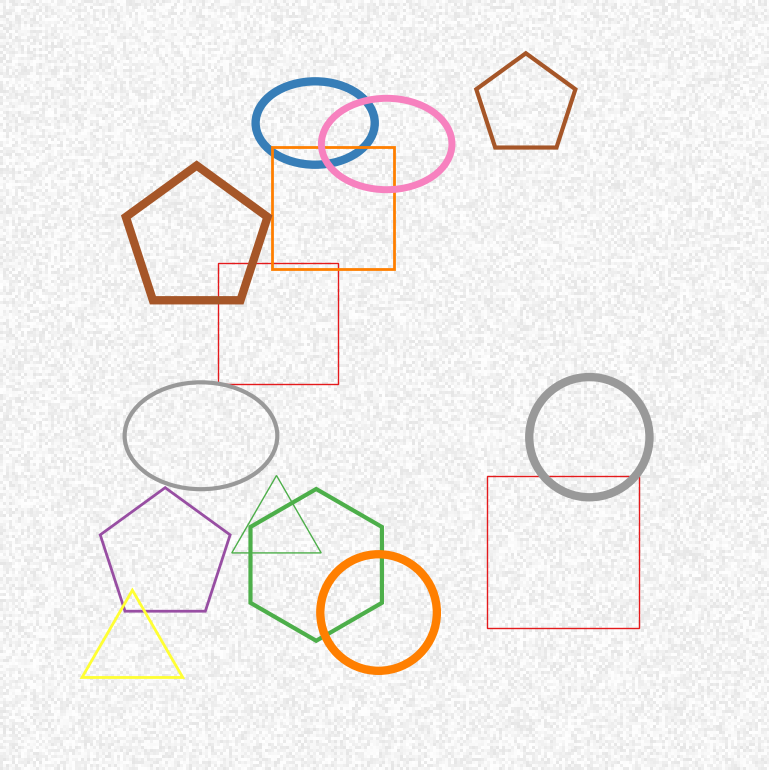[{"shape": "square", "thickness": 0.5, "radius": 0.49, "center": [0.731, 0.283]}, {"shape": "square", "thickness": 0.5, "radius": 0.39, "center": [0.361, 0.58]}, {"shape": "oval", "thickness": 3, "radius": 0.39, "center": [0.409, 0.84]}, {"shape": "hexagon", "thickness": 1.5, "radius": 0.49, "center": [0.411, 0.266]}, {"shape": "triangle", "thickness": 0.5, "radius": 0.34, "center": [0.359, 0.315]}, {"shape": "pentagon", "thickness": 1, "radius": 0.44, "center": [0.215, 0.278]}, {"shape": "circle", "thickness": 3, "radius": 0.38, "center": [0.492, 0.204]}, {"shape": "square", "thickness": 1, "radius": 0.4, "center": [0.432, 0.73]}, {"shape": "triangle", "thickness": 1, "radius": 0.38, "center": [0.172, 0.158]}, {"shape": "pentagon", "thickness": 3, "radius": 0.48, "center": [0.255, 0.688]}, {"shape": "pentagon", "thickness": 1.5, "radius": 0.34, "center": [0.683, 0.863]}, {"shape": "oval", "thickness": 2.5, "radius": 0.42, "center": [0.502, 0.813]}, {"shape": "circle", "thickness": 3, "radius": 0.39, "center": [0.765, 0.432]}, {"shape": "oval", "thickness": 1.5, "radius": 0.5, "center": [0.261, 0.434]}]